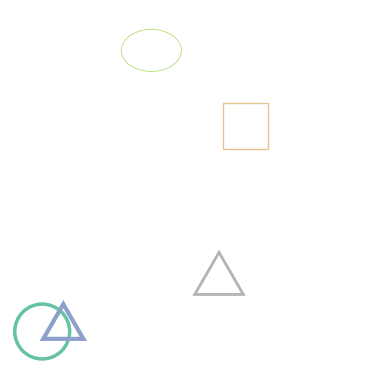[{"shape": "circle", "thickness": 2.5, "radius": 0.36, "center": [0.11, 0.139]}, {"shape": "triangle", "thickness": 3, "radius": 0.3, "center": [0.164, 0.15]}, {"shape": "oval", "thickness": 0.5, "radius": 0.39, "center": [0.393, 0.869]}, {"shape": "square", "thickness": 1, "radius": 0.29, "center": [0.637, 0.673]}, {"shape": "triangle", "thickness": 2, "radius": 0.36, "center": [0.569, 0.272]}]